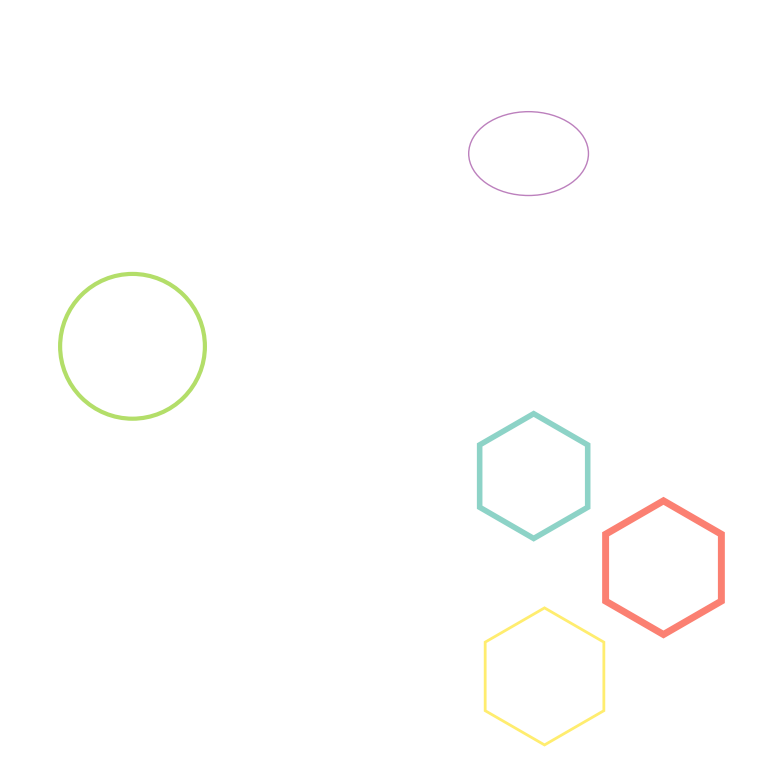[{"shape": "hexagon", "thickness": 2, "radius": 0.41, "center": [0.693, 0.382]}, {"shape": "hexagon", "thickness": 2.5, "radius": 0.43, "center": [0.862, 0.263]}, {"shape": "circle", "thickness": 1.5, "radius": 0.47, "center": [0.172, 0.55]}, {"shape": "oval", "thickness": 0.5, "radius": 0.39, "center": [0.686, 0.801]}, {"shape": "hexagon", "thickness": 1, "radius": 0.44, "center": [0.707, 0.122]}]